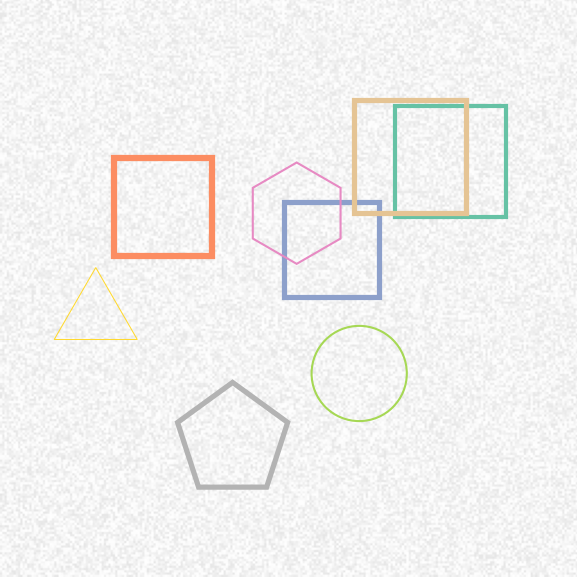[{"shape": "square", "thickness": 2, "radius": 0.48, "center": [0.78, 0.72]}, {"shape": "square", "thickness": 3, "radius": 0.42, "center": [0.283, 0.641]}, {"shape": "square", "thickness": 2.5, "radius": 0.41, "center": [0.574, 0.568]}, {"shape": "hexagon", "thickness": 1, "radius": 0.44, "center": [0.514, 0.63]}, {"shape": "circle", "thickness": 1, "radius": 0.41, "center": [0.622, 0.352]}, {"shape": "triangle", "thickness": 0.5, "radius": 0.42, "center": [0.166, 0.453]}, {"shape": "square", "thickness": 2.5, "radius": 0.49, "center": [0.71, 0.728]}, {"shape": "pentagon", "thickness": 2.5, "radius": 0.5, "center": [0.403, 0.237]}]